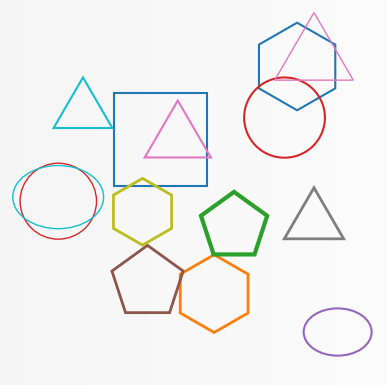[{"shape": "hexagon", "thickness": 1.5, "radius": 0.57, "center": [0.767, 0.827]}, {"shape": "square", "thickness": 1.5, "radius": 0.6, "center": [0.413, 0.638]}, {"shape": "hexagon", "thickness": 2, "radius": 0.5, "center": [0.553, 0.237]}, {"shape": "pentagon", "thickness": 3, "radius": 0.45, "center": [0.604, 0.412]}, {"shape": "circle", "thickness": 1.5, "radius": 0.52, "center": [0.734, 0.695]}, {"shape": "circle", "thickness": 1, "radius": 0.49, "center": [0.15, 0.477]}, {"shape": "oval", "thickness": 1.5, "radius": 0.44, "center": [0.871, 0.138]}, {"shape": "pentagon", "thickness": 2, "radius": 0.48, "center": [0.381, 0.266]}, {"shape": "triangle", "thickness": 1.5, "radius": 0.49, "center": [0.459, 0.64]}, {"shape": "triangle", "thickness": 1, "radius": 0.59, "center": [0.81, 0.85]}, {"shape": "triangle", "thickness": 2, "radius": 0.44, "center": [0.81, 0.424]}, {"shape": "hexagon", "thickness": 2, "radius": 0.43, "center": [0.368, 0.45]}, {"shape": "triangle", "thickness": 1.5, "radius": 0.44, "center": [0.214, 0.711]}, {"shape": "oval", "thickness": 1, "radius": 0.59, "center": [0.15, 0.488]}]